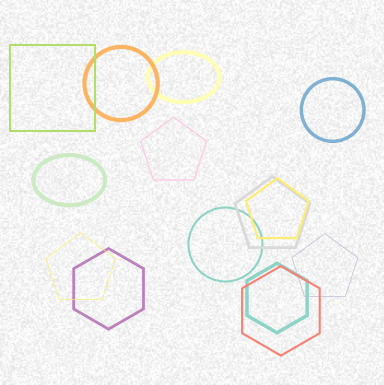[{"shape": "circle", "thickness": 1.5, "radius": 0.48, "center": [0.586, 0.365]}, {"shape": "hexagon", "thickness": 2.5, "radius": 0.45, "center": [0.72, 0.226]}, {"shape": "oval", "thickness": 3, "radius": 0.46, "center": [0.477, 0.8]}, {"shape": "pentagon", "thickness": 0.5, "radius": 0.45, "center": [0.844, 0.303]}, {"shape": "hexagon", "thickness": 1.5, "radius": 0.58, "center": [0.73, 0.193]}, {"shape": "circle", "thickness": 2.5, "radius": 0.41, "center": [0.864, 0.714]}, {"shape": "circle", "thickness": 3, "radius": 0.48, "center": [0.314, 0.783]}, {"shape": "square", "thickness": 1.5, "radius": 0.55, "center": [0.137, 0.771]}, {"shape": "pentagon", "thickness": 1, "radius": 0.45, "center": [0.451, 0.606]}, {"shape": "pentagon", "thickness": 2, "radius": 0.51, "center": [0.708, 0.44]}, {"shape": "hexagon", "thickness": 2, "radius": 0.52, "center": [0.282, 0.25]}, {"shape": "oval", "thickness": 3, "radius": 0.47, "center": [0.18, 0.532]}, {"shape": "pentagon", "thickness": 0.5, "radius": 0.48, "center": [0.21, 0.3]}, {"shape": "pentagon", "thickness": 1.5, "radius": 0.43, "center": [0.72, 0.451]}]